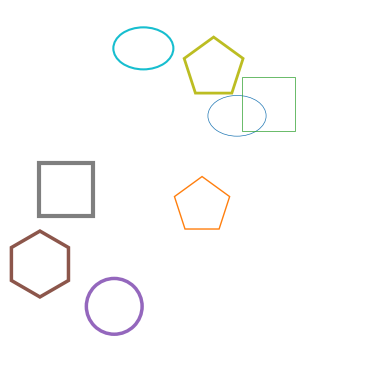[{"shape": "oval", "thickness": 0.5, "radius": 0.38, "center": [0.616, 0.699]}, {"shape": "pentagon", "thickness": 1, "radius": 0.38, "center": [0.525, 0.466]}, {"shape": "square", "thickness": 0.5, "radius": 0.35, "center": [0.697, 0.729]}, {"shape": "circle", "thickness": 2.5, "radius": 0.36, "center": [0.297, 0.204]}, {"shape": "hexagon", "thickness": 2.5, "radius": 0.43, "center": [0.104, 0.314]}, {"shape": "square", "thickness": 3, "radius": 0.35, "center": [0.171, 0.508]}, {"shape": "pentagon", "thickness": 2, "radius": 0.4, "center": [0.555, 0.823]}, {"shape": "oval", "thickness": 1.5, "radius": 0.39, "center": [0.372, 0.874]}]